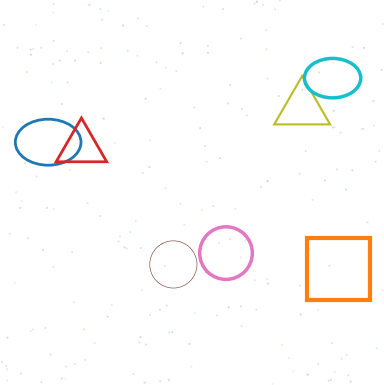[{"shape": "oval", "thickness": 2, "radius": 0.43, "center": [0.125, 0.631]}, {"shape": "square", "thickness": 3, "radius": 0.41, "center": [0.879, 0.301]}, {"shape": "triangle", "thickness": 2, "radius": 0.38, "center": [0.212, 0.618]}, {"shape": "circle", "thickness": 0.5, "radius": 0.31, "center": [0.45, 0.313]}, {"shape": "circle", "thickness": 2.5, "radius": 0.34, "center": [0.587, 0.343]}, {"shape": "triangle", "thickness": 1.5, "radius": 0.42, "center": [0.785, 0.719]}, {"shape": "oval", "thickness": 2.5, "radius": 0.37, "center": [0.864, 0.797]}]